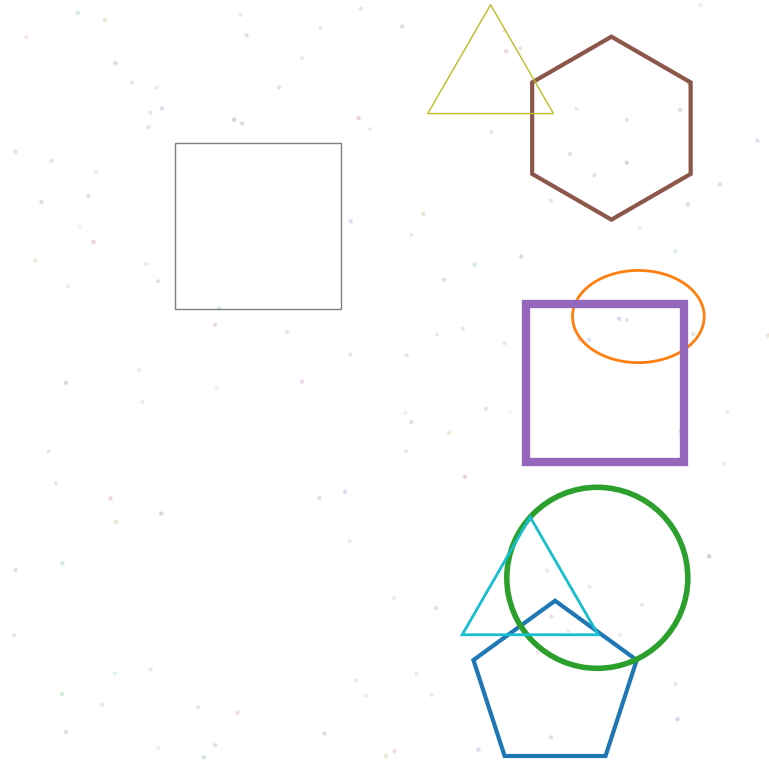[{"shape": "pentagon", "thickness": 1.5, "radius": 0.56, "center": [0.721, 0.108]}, {"shape": "oval", "thickness": 1, "radius": 0.43, "center": [0.829, 0.589]}, {"shape": "circle", "thickness": 2, "radius": 0.59, "center": [0.776, 0.25]}, {"shape": "square", "thickness": 3, "radius": 0.51, "center": [0.786, 0.503]}, {"shape": "hexagon", "thickness": 1.5, "radius": 0.59, "center": [0.794, 0.834]}, {"shape": "square", "thickness": 0.5, "radius": 0.54, "center": [0.334, 0.707]}, {"shape": "triangle", "thickness": 0.5, "radius": 0.47, "center": [0.637, 0.9]}, {"shape": "triangle", "thickness": 1, "radius": 0.51, "center": [0.689, 0.227]}]